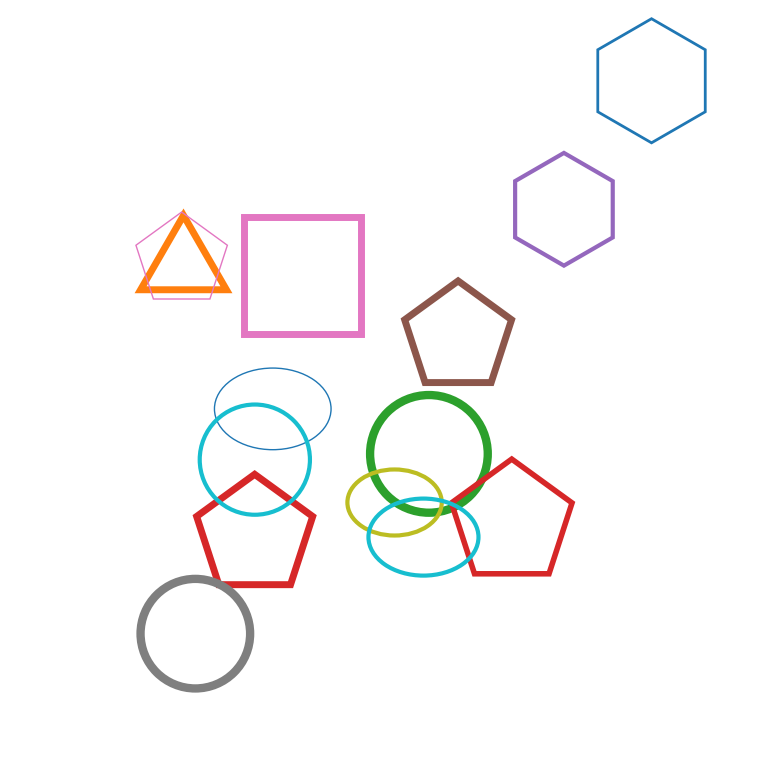[{"shape": "hexagon", "thickness": 1, "radius": 0.4, "center": [0.846, 0.895]}, {"shape": "oval", "thickness": 0.5, "radius": 0.38, "center": [0.354, 0.469]}, {"shape": "triangle", "thickness": 2.5, "radius": 0.32, "center": [0.238, 0.656]}, {"shape": "circle", "thickness": 3, "radius": 0.38, "center": [0.557, 0.411]}, {"shape": "pentagon", "thickness": 2, "radius": 0.41, "center": [0.665, 0.321]}, {"shape": "pentagon", "thickness": 2.5, "radius": 0.4, "center": [0.331, 0.305]}, {"shape": "hexagon", "thickness": 1.5, "radius": 0.37, "center": [0.732, 0.728]}, {"shape": "pentagon", "thickness": 2.5, "radius": 0.36, "center": [0.595, 0.562]}, {"shape": "pentagon", "thickness": 0.5, "radius": 0.31, "center": [0.236, 0.662]}, {"shape": "square", "thickness": 2.5, "radius": 0.38, "center": [0.393, 0.642]}, {"shape": "circle", "thickness": 3, "radius": 0.36, "center": [0.254, 0.177]}, {"shape": "oval", "thickness": 1.5, "radius": 0.31, "center": [0.512, 0.347]}, {"shape": "oval", "thickness": 1.5, "radius": 0.36, "center": [0.55, 0.302]}, {"shape": "circle", "thickness": 1.5, "radius": 0.36, "center": [0.331, 0.403]}]